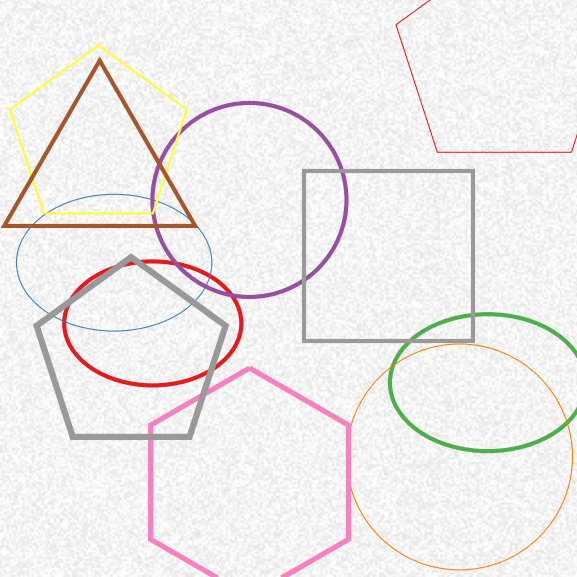[{"shape": "oval", "thickness": 2, "radius": 0.77, "center": [0.265, 0.439]}, {"shape": "pentagon", "thickness": 0.5, "radius": 0.99, "center": [0.873, 0.895]}, {"shape": "oval", "thickness": 0.5, "radius": 0.85, "center": [0.198, 0.544]}, {"shape": "oval", "thickness": 2, "radius": 0.85, "center": [0.845, 0.337]}, {"shape": "circle", "thickness": 2, "radius": 0.84, "center": [0.432, 0.653]}, {"shape": "circle", "thickness": 0.5, "radius": 0.98, "center": [0.796, 0.208]}, {"shape": "pentagon", "thickness": 1, "radius": 0.8, "center": [0.17, 0.76]}, {"shape": "triangle", "thickness": 2, "radius": 0.96, "center": [0.173, 0.703]}, {"shape": "hexagon", "thickness": 2.5, "radius": 0.99, "center": [0.432, 0.164]}, {"shape": "square", "thickness": 2, "radius": 0.73, "center": [0.673, 0.556]}, {"shape": "pentagon", "thickness": 3, "radius": 0.86, "center": [0.227, 0.382]}]